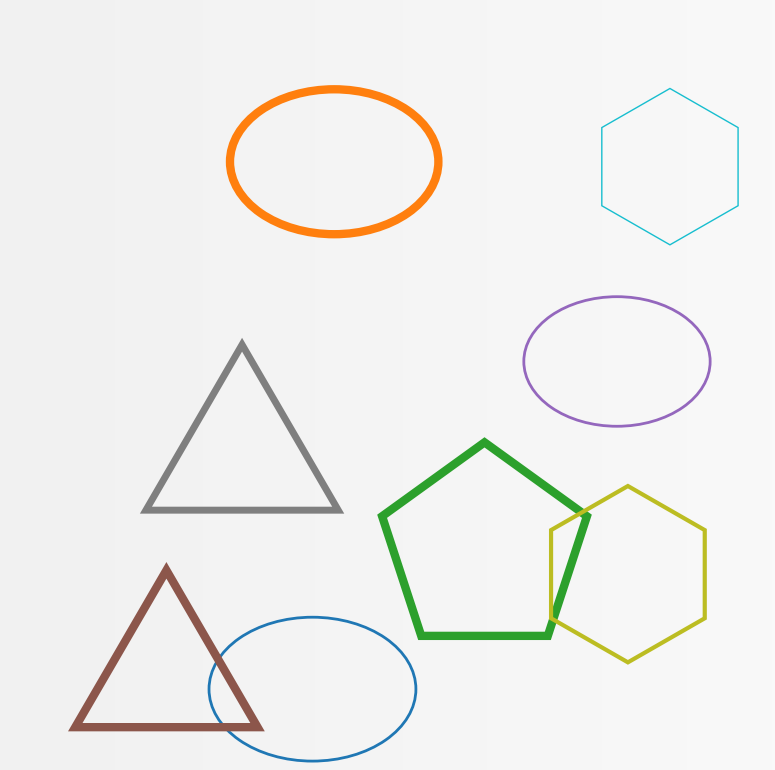[{"shape": "oval", "thickness": 1, "radius": 0.67, "center": [0.403, 0.105]}, {"shape": "oval", "thickness": 3, "radius": 0.67, "center": [0.431, 0.79]}, {"shape": "pentagon", "thickness": 3, "radius": 0.69, "center": [0.625, 0.287]}, {"shape": "oval", "thickness": 1, "radius": 0.6, "center": [0.796, 0.531]}, {"shape": "triangle", "thickness": 3, "radius": 0.68, "center": [0.215, 0.124]}, {"shape": "triangle", "thickness": 2.5, "radius": 0.72, "center": [0.312, 0.409]}, {"shape": "hexagon", "thickness": 1.5, "radius": 0.57, "center": [0.81, 0.254]}, {"shape": "hexagon", "thickness": 0.5, "radius": 0.51, "center": [0.864, 0.784]}]